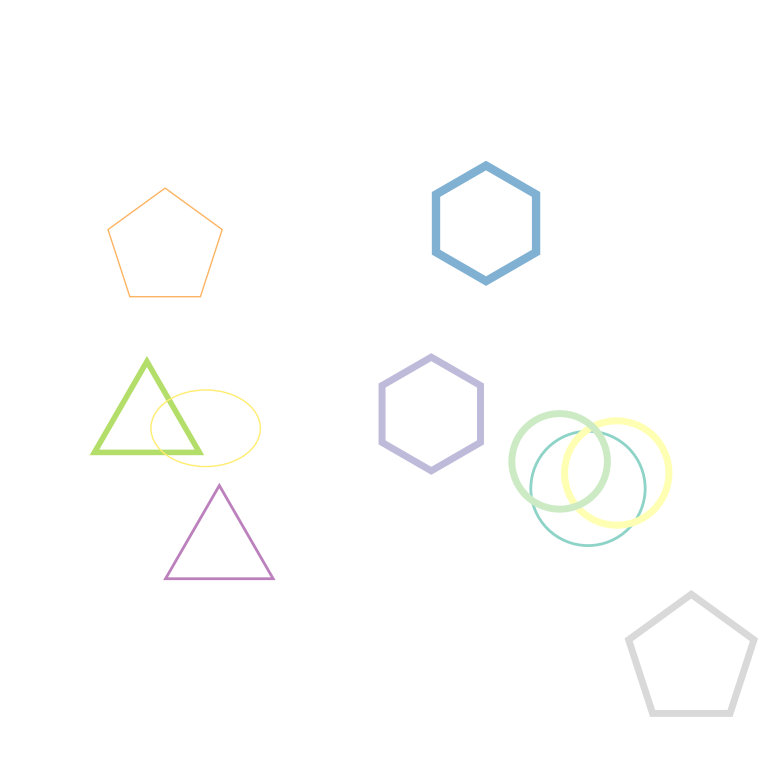[{"shape": "circle", "thickness": 1, "radius": 0.37, "center": [0.764, 0.366]}, {"shape": "circle", "thickness": 2.5, "radius": 0.34, "center": [0.801, 0.386]}, {"shape": "hexagon", "thickness": 2.5, "radius": 0.37, "center": [0.56, 0.462]}, {"shape": "hexagon", "thickness": 3, "radius": 0.38, "center": [0.631, 0.71]}, {"shape": "pentagon", "thickness": 0.5, "radius": 0.39, "center": [0.214, 0.678]}, {"shape": "triangle", "thickness": 2, "radius": 0.39, "center": [0.191, 0.452]}, {"shape": "pentagon", "thickness": 2.5, "radius": 0.43, "center": [0.898, 0.143]}, {"shape": "triangle", "thickness": 1, "radius": 0.4, "center": [0.285, 0.289]}, {"shape": "circle", "thickness": 2.5, "radius": 0.31, "center": [0.727, 0.401]}, {"shape": "oval", "thickness": 0.5, "radius": 0.36, "center": [0.267, 0.444]}]